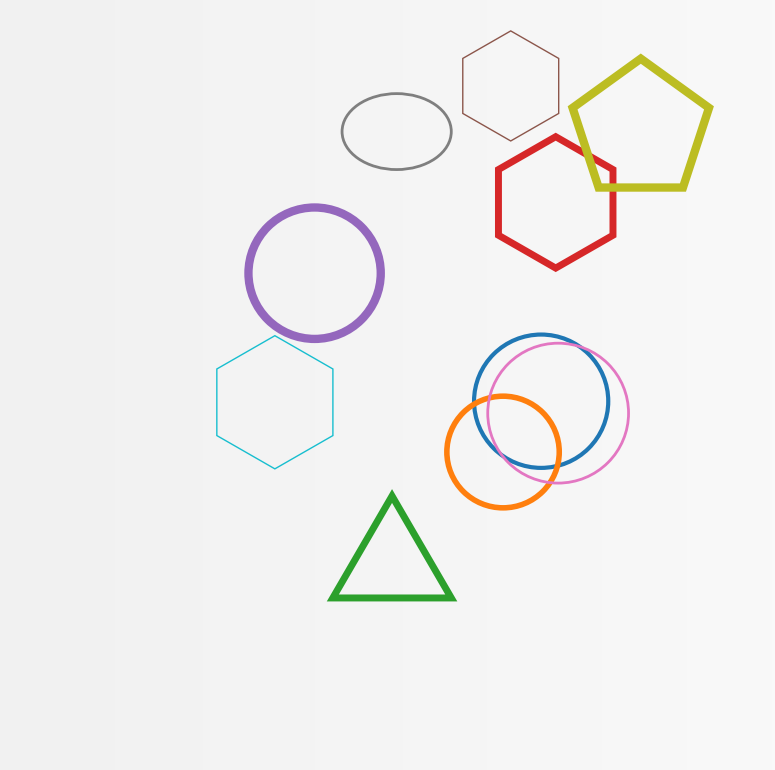[{"shape": "circle", "thickness": 1.5, "radius": 0.43, "center": [0.698, 0.479]}, {"shape": "circle", "thickness": 2, "radius": 0.36, "center": [0.649, 0.413]}, {"shape": "triangle", "thickness": 2.5, "radius": 0.44, "center": [0.506, 0.268]}, {"shape": "hexagon", "thickness": 2.5, "radius": 0.43, "center": [0.717, 0.737]}, {"shape": "circle", "thickness": 3, "radius": 0.43, "center": [0.406, 0.645]}, {"shape": "hexagon", "thickness": 0.5, "radius": 0.36, "center": [0.659, 0.888]}, {"shape": "circle", "thickness": 1, "radius": 0.45, "center": [0.72, 0.463]}, {"shape": "oval", "thickness": 1, "radius": 0.35, "center": [0.512, 0.829]}, {"shape": "pentagon", "thickness": 3, "radius": 0.46, "center": [0.827, 0.831]}, {"shape": "hexagon", "thickness": 0.5, "radius": 0.43, "center": [0.355, 0.478]}]